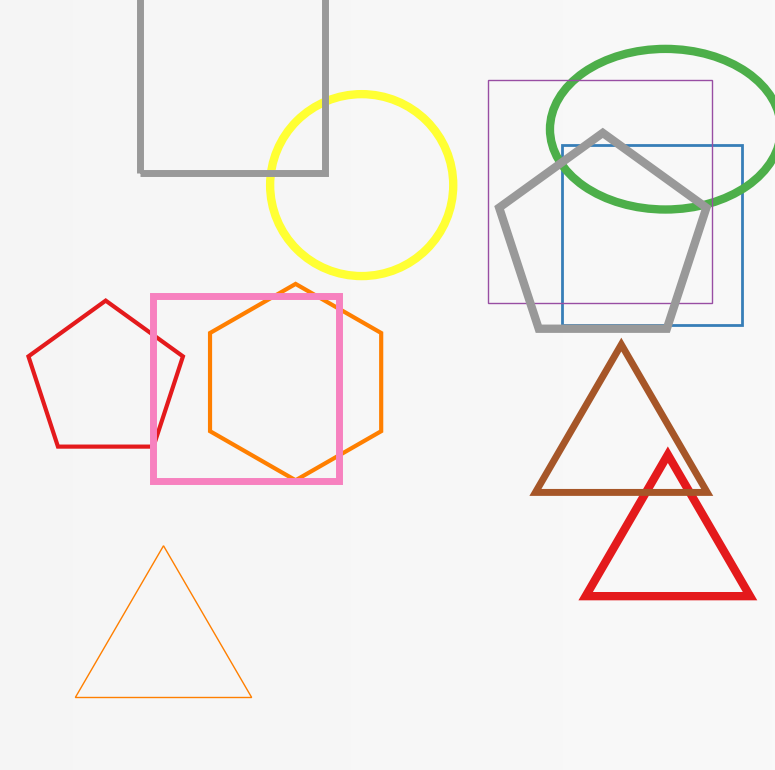[{"shape": "triangle", "thickness": 3, "radius": 0.61, "center": [0.862, 0.287]}, {"shape": "pentagon", "thickness": 1.5, "radius": 0.52, "center": [0.136, 0.505]}, {"shape": "square", "thickness": 1, "radius": 0.58, "center": [0.842, 0.695]}, {"shape": "oval", "thickness": 3, "radius": 0.74, "center": [0.859, 0.832]}, {"shape": "square", "thickness": 0.5, "radius": 0.72, "center": [0.774, 0.751]}, {"shape": "hexagon", "thickness": 1.5, "radius": 0.64, "center": [0.381, 0.504]}, {"shape": "triangle", "thickness": 0.5, "radius": 0.66, "center": [0.211, 0.16]}, {"shape": "circle", "thickness": 3, "radius": 0.59, "center": [0.467, 0.76]}, {"shape": "triangle", "thickness": 2.5, "radius": 0.64, "center": [0.802, 0.424]}, {"shape": "square", "thickness": 2.5, "radius": 0.6, "center": [0.318, 0.496]}, {"shape": "square", "thickness": 2.5, "radius": 0.6, "center": [0.3, 0.894]}, {"shape": "pentagon", "thickness": 3, "radius": 0.7, "center": [0.778, 0.687]}]